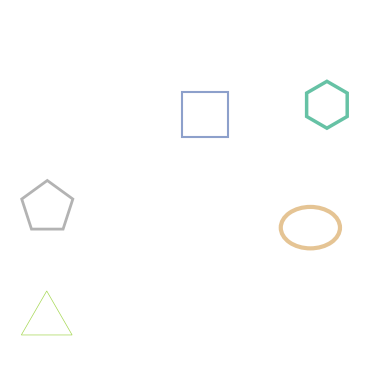[{"shape": "hexagon", "thickness": 2.5, "radius": 0.3, "center": [0.849, 0.728]}, {"shape": "square", "thickness": 1.5, "radius": 0.3, "center": [0.532, 0.703]}, {"shape": "triangle", "thickness": 0.5, "radius": 0.38, "center": [0.121, 0.168]}, {"shape": "oval", "thickness": 3, "radius": 0.38, "center": [0.806, 0.409]}, {"shape": "pentagon", "thickness": 2, "radius": 0.35, "center": [0.123, 0.461]}]